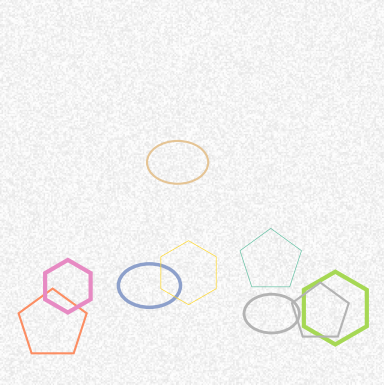[{"shape": "pentagon", "thickness": 0.5, "radius": 0.42, "center": [0.703, 0.323]}, {"shape": "pentagon", "thickness": 1.5, "radius": 0.46, "center": [0.137, 0.157]}, {"shape": "oval", "thickness": 2.5, "radius": 0.4, "center": [0.388, 0.258]}, {"shape": "hexagon", "thickness": 3, "radius": 0.34, "center": [0.176, 0.257]}, {"shape": "hexagon", "thickness": 3, "radius": 0.47, "center": [0.871, 0.2]}, {"shape": "hexagon", "thickness": 0.5, "radius": 0.42, "center": [0.49, 0.292]}, {"shape": "oval", "thickness": 1.5, "radius": 0.4, "center": [0.461, 0.578]}, {"shape": "pentagon", "thickness": 1.5, "radius": 0.39, "center": [0.832, 0.189]}, {"shape": "oval", "thickness": 2, "radius": 0.36, "center": [0.706, 0.185]}]